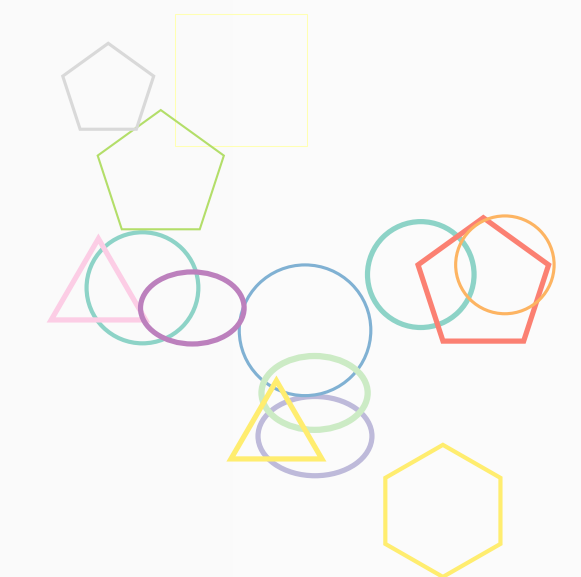[{"shape": "circle", "thickness": 2, "radius": 0.48, "center": [0.245, 0.501]}, {"shape": "circle", "thickness": 2.5, "radius": 0.46, "center": [0.724, 0.524]}, {"shape": "square", "thickness": 0.5, "radius": 0.57, "center": [0.415, 0.861]}, {"shape": "oval", "thickness": 2.5, "radius": 0.49, "center": [0.542, 0.244]}, {"shape": "pentagon", "thickness": 2.5, "radius": 0.59, "center": [0.832, 0.504]}, {"shape": "circle", "thickness": 1.5, "radius": 0.57, "center": [0.525, 0.427]}, {"shape": "circle", "thickness": 1.5, "radius": 0.42, "center": [0.869, 0.541]}, {"shape": "pentagon", "thickness": 1, "radius": 0.57, "center": [0.277, 0.694]}, {"shape": "triangle", "thickness": 2.5, "radius": 0.47, "center": [0.169, 0.492]}, {"shape": "pentagon", "thickness": 1.5, "radius": 0.41, "center": [0.186, 0.842]}, {"shape": "oval", "thickness": 2.5, "radius": 0.45, "center": [0.331, 0.466]}, {"shape": "oval", "thickness": 3, "radius": 0.46, "center": [0.541, 0.319]}, {"shape": "hexagon", "thickness": 2, "radius": 0.57, "center": [0.762, 0.114]}, {"shape": "triangle", "thickness": 2.5, "radius": 0.45, "center": [0.476, 0.25]}]